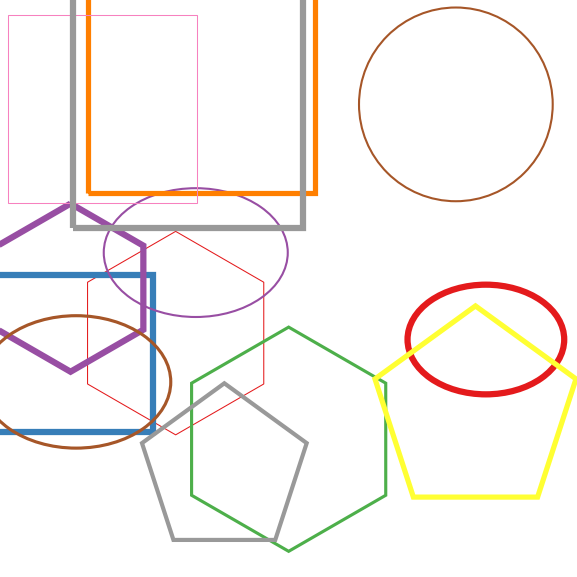[{"shape": "hexagon", "thickness": 0.5, "radius": 0.88, "center": [0.304, 0.422]}, {"shape": "oval", "thickness": 3, "radius": 0.68, "center": [0.841, 0.411]}, {"shape": "square", "thickness": 3, "radius": 0.68, "center": [0.129, 0.386]}, {"shape": "hexagon", "thickness": 1.5, "radius": 0.97, "center": [0.5, 0.239]}, {"shape": "hexagon", "thickness": 3, "radius": 0.73, "center": [0.122, 0.501]}, {"shape": "oval", "thickness": 1, "radius": 0.8, "center": [0.339, 0.562]}, {"shape": "square", "thickness": 2.5, "radius": 0.98, "center": [0.349, 0.861]}, {"shape": "pentagon", "thickness": 2.5, "radius": 0.91, "center": [0.823, 0.286]}, {"shape": "circle", "thickness": 1, "radius": 0.84, "center": [0.789, 0.818]}, {"shape": "oval", "thickness": 1.5, "radius": 0.82, "center": [0.132, 0.338]}, {"shape": "square", "thickness": 0.5, "radius": 0.82, "center": [0.177, 0.81]}, {"shape": "square", "thickness": 3, "radius": 0.99, "center": [0.325, 0.804]}, {"shape": "pentagon", "thickness": 2, "radius": 0.75, "center": [0.388, 0.185]}]